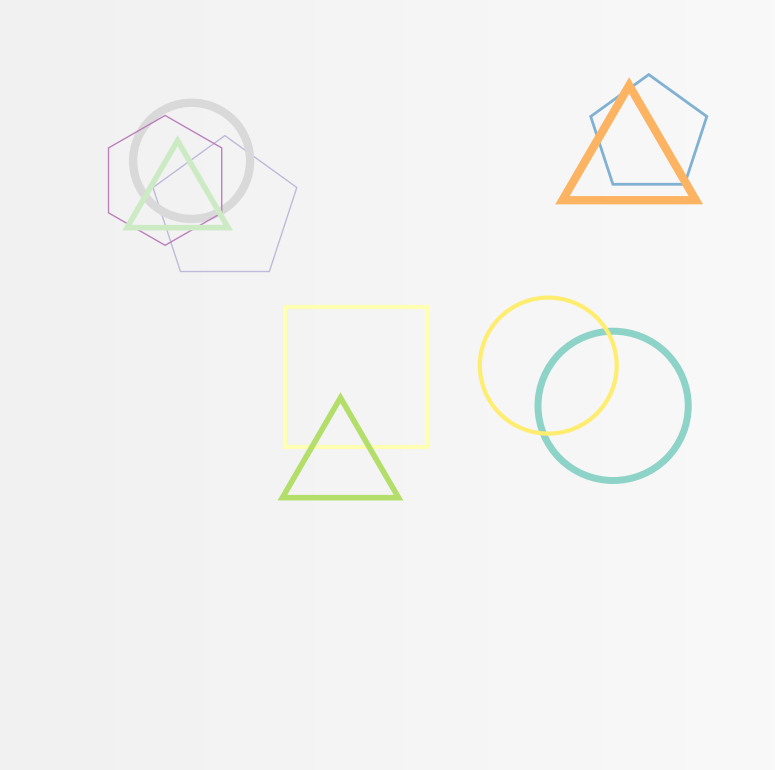[{"shape": "circle", "thickness": 2.5, "radius": 0.48, "center": [0.791, 0.473]}, {"shape": "square", "thickness": 1.5, "radius": 0.46, "center": [0.459, 0.51]}, {"shape": "pentagon", "thickness": 0.5, "radius": 0.49, "center": [0.29, 0.726]}, {"shape": "pentagon", "thickness": 1, "radius": 0.39, "center": [0.837, 0.824]}, {"shape": "triangle", "thickness": 3, "radius": 0.5, "center": [0.812, 0.79]}, {"shape": "triangle", "thickness": 2, "radius": 0.43, "center": [0.439, 0.397]}, {"shape": "circle", "thickness": 3, "radius": 0.38, "center": [0.247, 0.791]}, {"shape": "hexagon", "thickness": 0.5, "radius": 0.42, "center": [0.213, 0.766]}, {"shape": "triangle", "thickness": 2, "radius": 0.38, "center": [0.229, 0.742]}, {"shape": "circle", "thickness": 1.5, "radius": 0.44, "center": [0.707, 0.525]}]